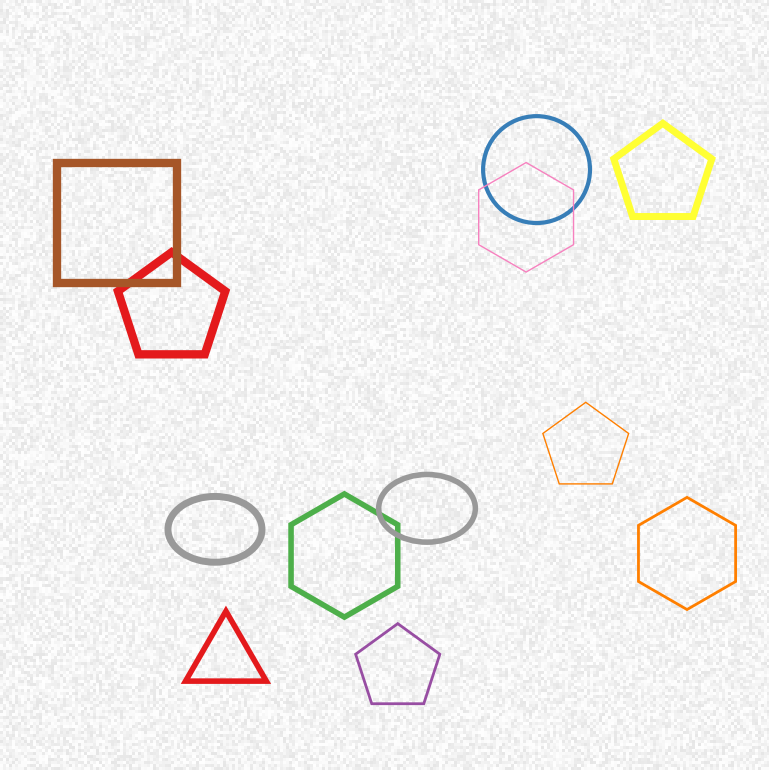[{"shape": "pentagon", "thickness": 3, "radius": 0.37, "center": [0.223, 0.599]}, {"shape": "triangle", "thickness": 2, "radius": 0.3, "center": [0.293, 0.146]}, {"shape": "circle", "thickness": 1.5, "radius": 0.35, "center": [0.697, 0.78]}, {"shape": "hexagon", "thickness": 2, "radius": 0.4, "center": [0.447, 0.279]}, {"shape": "pentagon", "thickness": 1, "radius": 0.29, "center": [0.517, 0.133]}, {"shape": "hexagon", "thickness": 1, "radius": 0.36, "center": [0.892, 0.281]}, {"shape": "pentagon", "thickness": 0.5, "radius": 0.29, "center": [0.761, 0.419]}, {"shape": "pentagon", "thickness": 2.5, "radius": 0.33, "center": [0.861, 0.773]}, {"shape": "square", "thickness": 3, "radius": 0.39, "center": [0.152, 0.711]}, {"shape": "hexagon", "thickness": 0.5, "radius": 0.36, "center": [0.683, 0.718]}, {"shape": "oval", "thickness": 2, "radius": 0.31, "center": [0.555, 0.34]}, {"shape": "oval", "thickness": 2.5, "radius": 0.31, "center": [0.279, 0.313]}]